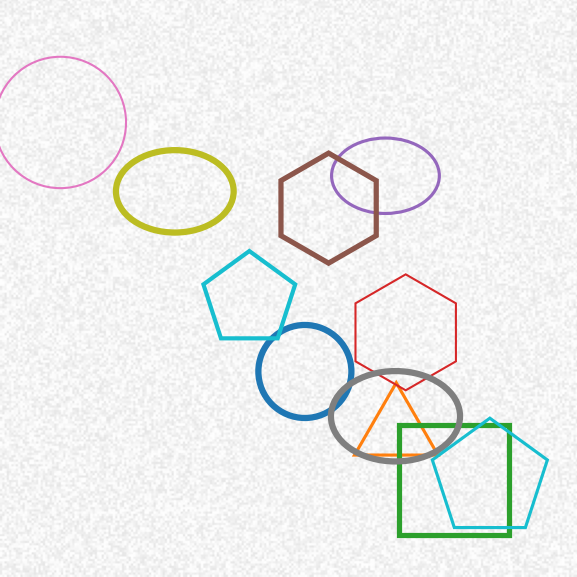[{"shape": "circle", "thickness": 3, "radius": 0.4, "center": [0.528, 0.356]}, {"shape": "triangle", "thickness": 1.5, "radius": 0.42, "center": [0.686, 0.253]}, {"shape": "square", "thickness": 2.5, "radius": 0.48, "center": [0.787, 0.167]}, {"shape": "hexagon", "thickness": 1, "radius": 0.5, "center": [0.703, 0.424]}, {"shape": "oval", "thickness": 1.5, "radius": 0.47, "center": [0.667, 0.695]}, {"shape": "hexagon", "thickness": 2.5, "radius": 0.48, "center": [0.569, 0.639]}, {"shape": "circle", "thickness": 1, "radius": 0.57, "center": [0.104, 0.787]}, {"shape": "oval", "thickness": 3, "radius": 0.56, "center": [0.685, 0.278]}, {"shape": "oval", "thickness": 3, "radius": 0.51, "center": [0.303, 0.668]}, {"shape": "pentagon", "thickness": 1.5, "radius": 0.52, "center": [0.848, 0.17]}, {"shape": "pentagon", "thickness": 2, "radius": 0.42, "center": [0.432, 0.481]}]